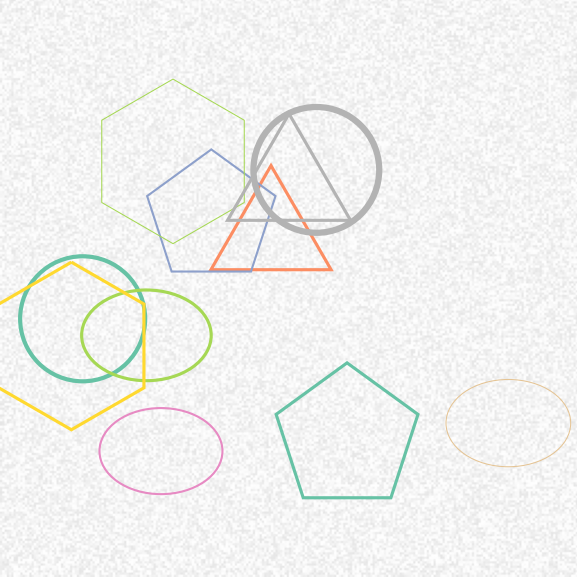[{"shape": "pentagon", "thickness": 1.5, "radius": 0.65, "center": [0.601, 0.242]}, {"shape": "circle", "thickness": 2, "radius": 0.54, "center": [0.143, 0.447]}, {"shape": "triangle", "thickness": 1.5, "radius": 0.6, "center": [0.469, 0.592]}, {"shape": "pentagon", "thickness": 1, "radius": 0.58, "center": [0.366, 0.624]}, {"shape": "oval", "thickness": 1, "radius": 0.53, "center": [0.279, 0.218]}, {"shape": "oval", "thickness": 1.5, "radius": 0.56, "center": [0.254, 0.418]}, {"shape": "hexagon", "thickness": 0.5, "radius": 0.71, "center": [0.3, 0.72]}, {"shape": "hexagon", "thickness": 1.5, "radius": 0.73, "center": [0.124, 0.4]}, {"shape": "oval", "thickness": 0.5, "radius": 0.54, "center": [0.88, 0.266]}, {"shape": "circle", "thickness": 3, "radius": 0.54, "center": [0.548, 0.705]}, {"shape": "triangle", "thickness": 1.5, "radius": 0.61, "center": [0.501, 0.679]}]